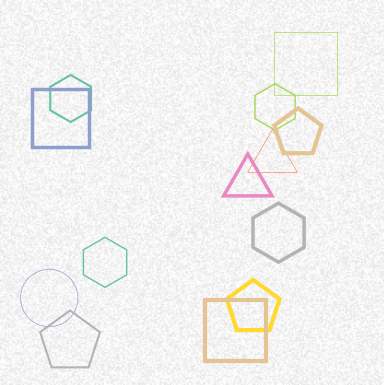[{"shape": "hexagon", "thickness": 1.5, "radius": 0.31, "center": [0.183, 0.744]}, {"shape": "hexagon", "thickness": 1, "radius": 0.32, "center": [0.273, 0.319]}, {"shape": "triangle", "thickness": 0.5, "radius": 0.37, "center": [0.708, 0.589]}, {"shape": "square", "thickness": 2.5, "radius": 0.38, "center": [0.157, 0.694]}, {"shape": "circle", "thickness": 0.5, "radius": 0.37, "center": [0.128, 0.226]}, {"shape": "triangle", "thickness": 2.5, "radius": 0.36, "center": [0.644, 0.527]}, {"shape": "hexagon", "thickness": 1, "radius": 0.3, "center": [0.714, 0.722]}, {"shape": "square", "thickness": 0.5, "radius": 0.41, "center": [0.793, 0.836]}, {"shape": "pentagon", "thickness": 3, "radius": 0.36, "center": [0.658, 0.201]}, {"shape": "pentagon", "thickness": 3, "radius": 0.32, "center": [0.774, 0.654]}, {"shape": "square", "thickness": 3, "radius": 0.4, "center": [0.612, 0.142]}, {"shape": "hexagon", "thickness": 2.5, "radius": 0.38, "center": [0.723, 0.396]}, {"shape": "pentagon", "thickness": 1.5, "radius": 0.41, "center": [0.182, 0.112]}]